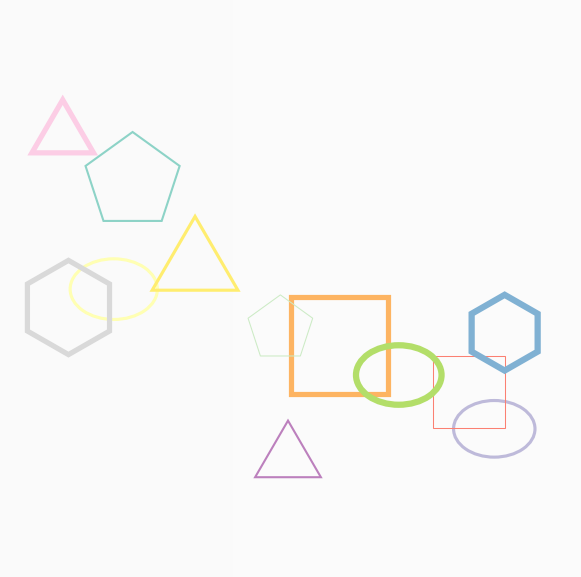[{"shape": "pentagon", "thickness": 1, "radius": 0.43, "center": [0.228, 0.685]}, {"shape": "oval", "thickness": 1.5, "radius": 0.38, "center": [0.196, 0.498]}, {"shape": "oval", "thickness": 1.5, "radius": 0.35, "center": [0.85, 0.257]}, {"shape": "square", "thickness": 0.5, "radius": 0.31, "center": [0.807, 0.32]}, {"shape": "hexagon", "thickness": 3, "radius": 0.33, "center": [0.868, 0.423]}, {"shape": "square", "thickness": 2.5, "radius": 0.42, "center": [0.584, 0.4]}, {"shape": "oval", "thickness": 3, "radius": 0.37, "center": [0.686, 0.35]}, {"shape": "triangle", "thickness": 2.5, "radius": 0.31, "center": [0.108, 0.765]}, {"shape": "hexagon", "thickness": 2.5, "radius": 0.41, "center": [0.118, 0.467]}, {"shape": "triangle", "thickness": 1, "radius": 0.33, "center": [0.495, 0.205]}, {"shape": "pentagon", "thickness": 0.5, "radius": 0.29, "center": [0.482, 0.43]}, {"shape": "triangle", "thickness": 1.5, "radius": 0.43, "center": [0.336, 0.539]}]